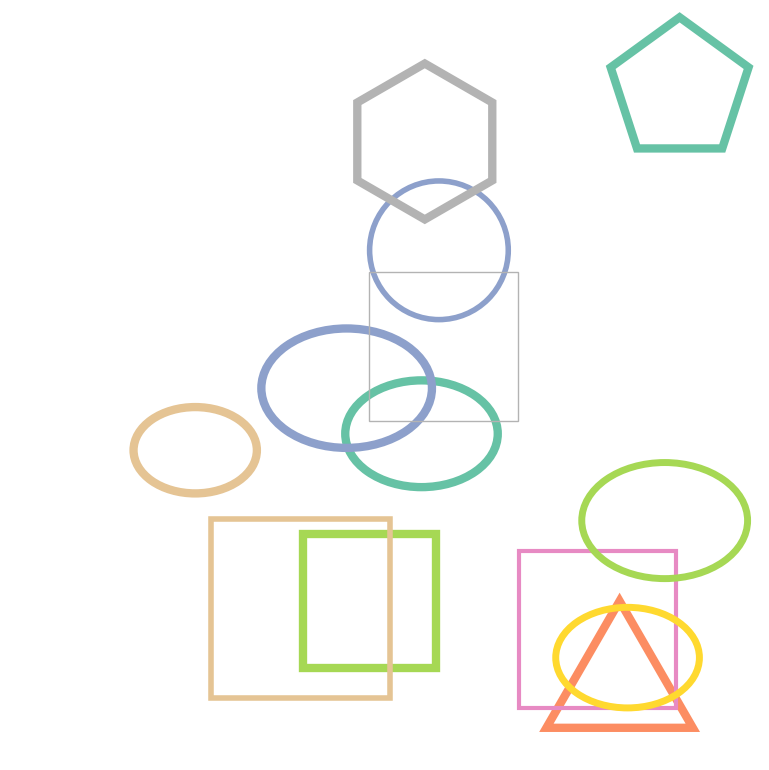[{"shape": "oval", "thickness": 3, "radius": 0.5, "center": [0.547, 0.437]}, {"shape": "pentagon", "thickness": 3, "radius": 0.47, "center": [0.883, 0.883]}, {"shape": "triangle", "thickness": 3, "radius": 0.55, "center": [0.805, 0.11]}, {"shape": "oval", "thickness": 3, "radius": 0.55, "center": [0.45, 0.496]}, {"shape": "circle", "thickness": 2, "radius": 0.45, "center": [0.57, 0.675]}, {"shape": "square", "thickness": 1.5, "radius": 0.51, "center": [0.776, 0.182]}, {"shape": "square", "thickness": 3, "radius": 0.43, "center": [0.48, 0.219]}, {"shape": "oval", "thickness": 2.5, "radius": 0.54, "center": [0.863, 0.324]}, {"shape": "oval", "thickness": 2.5, "radius": 0.47, "center": [0.815, 0.146]}, {"shape": "oval", "thickness": 3, "radius": 0.4, "center": [0.254, 0.415]}, {"shape": "square", "thickness": 2, "radius": 0.58, "center": [0.39, 0.209]}, {"shape": "hexagon", "thickness": 3, "radius": 0.51, "center": [0.552, 0.816]}, {"shape": "square", "thickness": 0.5, "radius": 0.49, "center": [0.576, 0.55]}]